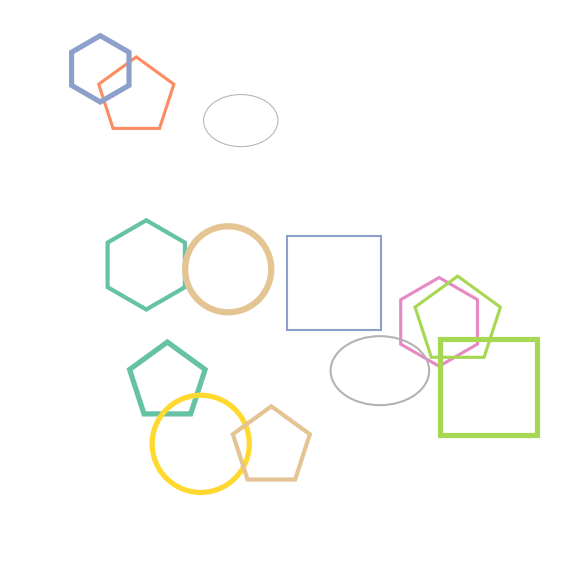[{"shape": "pentagon", "thickness": 2.5, "radius": 0.34, "center": [0.29, 0.338]}, {"shape": "hexagon", "thickness": 2, "radius": 0.39, "center": [0.253, 0.54]}, {"shape": "pentagon", "thickness": 1.5, "radius": 0.34, "center": [0.236, 0.832]}, {"shape": "hexagon", "thickness": 2.5, "radius": 0.29, "center": [0.174, 0.88]}, {"shape": "square", "thickness": 1, "radius": 0.41, "center": [0.578, 0.509]}, {"shape": "hexagon", "thickness": 1.5, "radius": 0.38, "center": [0.76, 0.442]}, {"shape": "pentagon", "thickness": 1.5, "radius": 0.39, "center": [0.793, 0.443]}, {"shape": "square", "thickness": 2.5, "radius": 0.42, "center": [0.846, 0.33]}, {"shape": "circle", "thickness": 2.5, "radius": 0.42, "center": [0.348, 0.231]}, {"shape": "pentagon", "thickness": 2, "radius": 0.35, "center": [0.47, 0.226]}, {"shape": "circle", "thickness": 3, "radius": 0.37, "center": [0.395, 0.533]}, {"shape": "oval", "thickness": 1, "radius": 0.43, "center": [0.658, 0.357]}, {"shape": "oval", "thickness": 0.5, "radius": 0.32, "center": [0.417, 0.79]}]